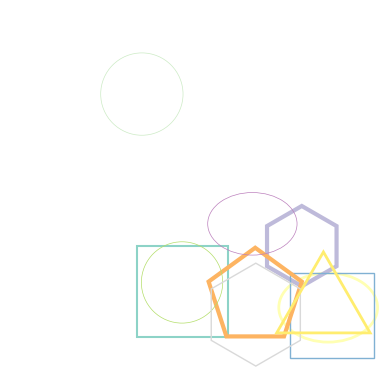[{"shape": "square", "thickness": 1.5, "radius": 0.59, "center": [0.474, 0.242]}, {"shape": "oval", "thickness": 2, "radius": 0.64, "center": [0.852, 0.201]}, {"shape": "hexagon", "thickness": 3, "radius": 0.52, "center": [0.784, 0.361]}, {"shape": "square", "thickness": 1, "radius": 0.55, "center": [0.863, 0.181]}, {"shape": "pentagon", "thickness": 3, "radius": 0.64, "center": [0.663, 0.229]}, {"shape": "circle", "thickness": 0.5, "radius": 0.53, "center": [0.473, 0.266]}, {"shape": "hexagon", "thickness": 1, "radius": 0.67, "center": [0.664, 0.183]}, {"shape": "oval", "thickness": 0.5, "radius": 0.58, "center": [0.656, 0.419]}, {"shape": "circle", "thickness": 0.5, "radius": 0.53, "center": [0.368, 0.756]}, {"shape": "triangle", "thickness": 2, "radius": 0.7, "center": [0.84, 0.205]}]